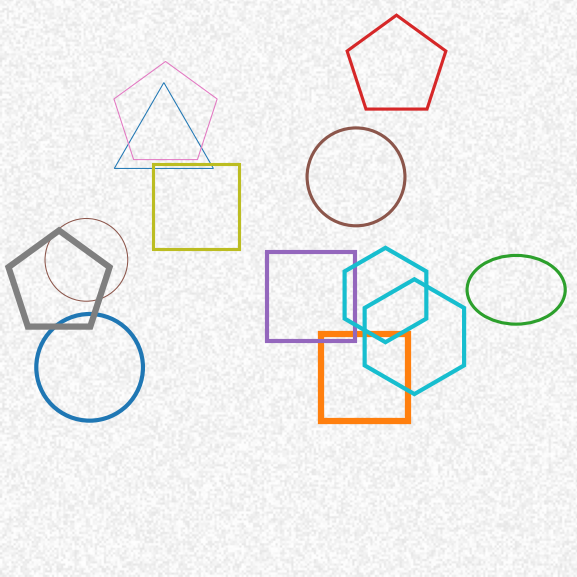[{"shape": "triangle", "thickness": 0.5, "radius": 0.5, "center": [0.284, 0.757]}, {"shape": "circle", "thickness": 2, "radius": 0.46, "center": [0.155, 0.363]}, {"shape": "square", "thickness": 3, "radius": 0.38, "center": [0.632, 0.345]}, {"shape": "oval", "thickness": 1.5, "radius": 0.43, "center": [0.894, 0.497]}, {"shape": "pentagon", "thickness": 1.5, "radius": 0.45, "center": [0.687, 0.883]}, {"shape": "square", "thickness": 2, "radius": 0.38, "center": [0.539, 0.486]}, {"shape": "circle", "thickness": 0.5, "radius": 0.36, "center": [0.15, 0.549]}, {"shape": "circle", "thickness": 1.5, "radius": 0.42, "center": [0.616, 0.693]}, {"shape": "pentagon", "thickness": 0.5, "radius": 0.47, "center": [0.287, 0.799]}, {"shape": "pentagon", "thickness": 3, "radius": 0.46, "center": [0.102, 0.508]}, {"shape": "square", "thickness": 1.5, "radius": 0.37, "center": [0.339, 0.641]}, {"shape": "hexagon", "thickness": 2, "radius": 0.5, "center": [0.718, 0.416]}, {"shape": "hexagon", "thickness": 2, "radius": 0.41, "center": [0.667, 0.488]}]